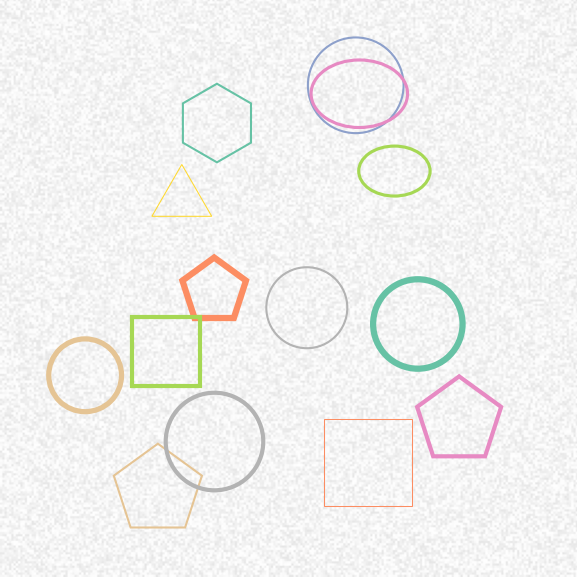[{"shape": "circle", "thickness": 3, "radius": 0.39, "center": [0.724, 0.438]}, {"shape": "hexagon", "thickness": 1, "radius": 0.34, "center": [0.376, 0.786]}, {"shape": "pentagon", "thickness": 3, "radius": 0.29, "center": [0.371, 0.495]}, {"shape": "square", "thickness": 0.5, "radius": 0.38, "center": [0.637, 0.199]}, {"shape": "circle", "thickness": 1, "radius": 0.41, "center": [0.616, 0.851]}, {"shape": "oval", "thickness": 1.5, "radius": 0.42, "center": [0.622, 0.837]}, {"shape": "pentagon", "thickness": 2, "radius": 0.38, "center": [0.795, 0.271]}, {"shape": "square", "thickness": 2, "radius": 0.3, "center": [0.288, 0.39]}, {"shape": "oval", "thickness": 1.5, "radius": 0.31, "center": [0.683, 0.703]}, {"shape": "triangle", "thickness": 0.5, "radius": 0.3, "center": [0.315, 0.654]}, {"shape": "pentagon", "thickness": 1, "radius": 0.4, "center": [0.273, 0.151]}, {"shape": "circle", "thickness": 2.5, "radius": 0.32, "center": [0.147, 0.349]}, {"shape": "circle", "thickness": 2, "radius": 0.42, "center": [0.371, 0.235]}, {"shape": "circle", "thickness": 1, "radius": 0.35, "center": [0.531, 0.466]}]